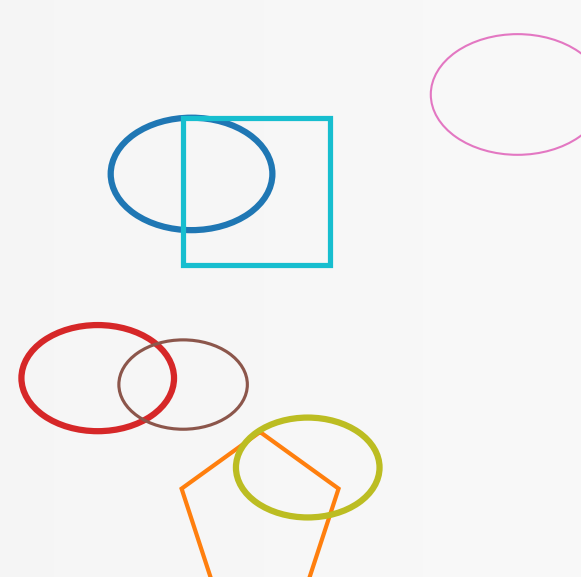[{"shape": "oval", "thickness": 3, "radius": 0.7, "center": [0.33, 0.698]}, {"shape": "pentagon", "thickness": 2, "radius": 0.71, "center": [0.447, 0.109]}, {"shape": "oval", "thickness": 3, "radius": 0.66, "center": [0.168, 0.344]}, {"shape": "oval", "thickness": 1.5, "radius": 0.55, "center": [0.315, 0.333]}, {"shape": "oval", "thickness": 1, "radius": 0.75, "center": [0.89, 0.836]}, {"shape": "oval", "thickness": 3, "radius": 0.62, "center": [0.529, 0.19]}, {"shape": "square", "thickness": 2.5, "radius": 0.63, "center": [0.441, 0.668]}]